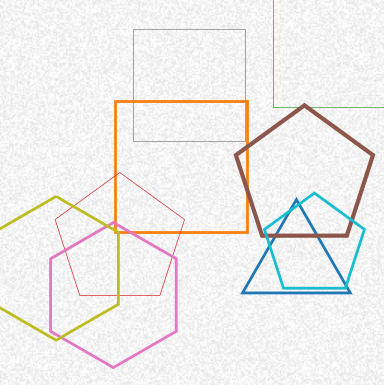[{"shape": "triangle", "thickness": 2, "radius": 0.81, "center": [0.77, 0.32]}, {"shape": "square", "thickness": 2, "radius": 0.85, "center": [0.469, 0.567]}, {"shape": "square", "thickness": 0.5, "radius": 0.82, "center": [0.875, 0.887]}, {"shape": "pentagon", "thickness": 0.5, "radius": 0.88, "center": [0.311, 0.375]}, {"shape": "pentagon", "thickness": 3, "radius": 0.94, "center": [0.791, 0.539]}, {"shape": "hexagon", "thickness": 2, "radius": 0.94, "center": [0.295, 0.234]}, {"shape": "square", "thickness": 0.5, "radius": 0.73, "center": [0.492, 0.779]}, {"shape": "hexagon", "thickness": 2, "radius": 0.93, "center": [0.146, 0.303]}, {"shape": "pentagon", "thickness": 2, "radius": 0.68, "center": [0.817, 0.362]}]